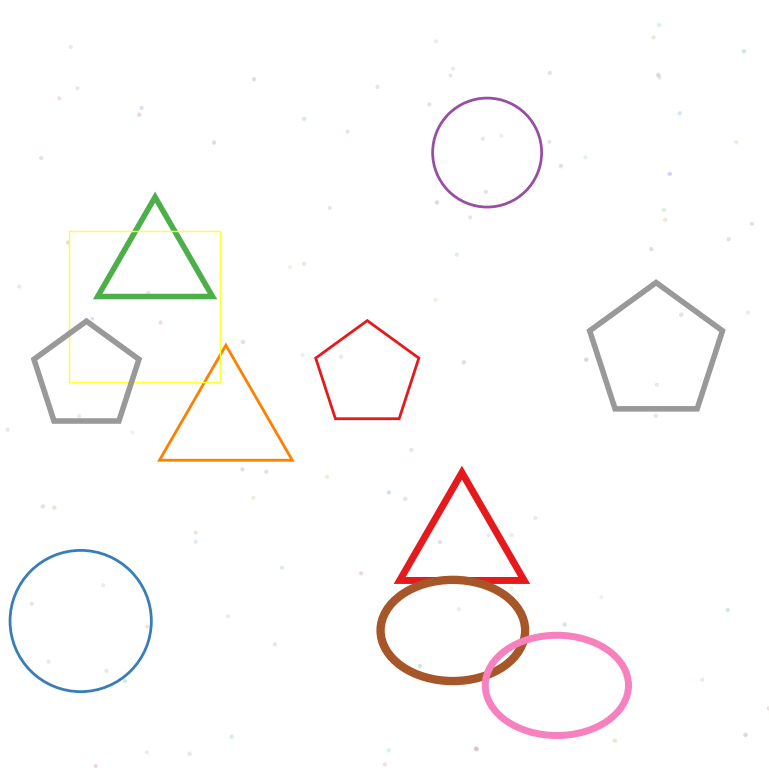[{"shape": "triangle", "thickness": 2.5, "radius": 0.47, "center": [0.6, 0.293]}, {"shape": "pentagon", "thickness": 1, "radius": 0.35, "center": [0.477, 0.513]}, {"shape": "circle", "thickness": 1, "radius": 0.46, "center": [0.105, 0.193]}, {"shape": "triangle", "thickness": 2, "radius": 0.43, "center": [0.201, 0.658]}, {"shape": "circle", "thickness": 1, "radius": 0.35, "center": [0.633, 0.802]}, {"shape": "triangle", "thickness": 1, "radius": 0.5, "center": [0.293, 0.452]}, {"shape": "square", "thickness": 0.5, "radius": 0.49, "center": [0.188, 0.602]}, {"shape": "oval", "thickness": 3, "radius": 0.47, "center": [0.588, 0.181]}, {"shape": "oval", "thickness": 2.5, "radius": 0.47, "center": [0.723, 0.11]}, {"shape": "pentagon", "thickness": 2, "radius": 0.36, "center": [0.112, 0.511]}, {"shape": "pentagon", "thickness": 2, "radius": 0.45, "center": [0.852, 0.542]}]